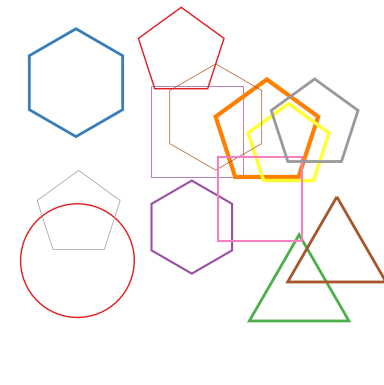[{"shape": "pentagon", "thickness": 1, "radius": 0.58, "center": [0.471, 0.864]}, {"shape": "circle", "thickness": 1, "radius": 0.74, "center": [0.201, 0.323]}, {"shape": "hexagon", "thickness": 2, "radius": 0.7, "center": [0.197, 0.785]}, {"shape": "triangle", "thickness": 2, "radius": 0.75, "center": [0.777, 0.241]}, {"shape": "square", "thickness": 0.5, "radius": 0.59, "center": [0.512, 0.659]}, {"shape": "hexagon", "thickness": 1.5, "radius": 0.6, "center": [0.498, 0.41]}, {"shape": "pentagon", "thickness": 3, "radius": 0.7, "center": [0.693, 0.654]}, {"shape": "pentagon", "thickness": 2.5, "radius": 0.55, "center": [0.75, 0.62]}, {"shape": "triangle", "thickness": 2, "radius": 0.74, "center": [0.875, 0.341]}, {"shape": "hexagon", "thickness": 0.5, "radius": 0.69, "center": [0.56, 0.696]}, {"shape": "square", "thickness": 1.5, "radius": 0.54, "center": [0.675, 0.483]}, {"shape": "pentagon", "thickness": 0.5, "radius": 0.57, "center": [0.204, 0.444]}, {"shape": "pentagon", "thickness": 2, "radius": 0.59, "center": [0.817, 0.676]}]